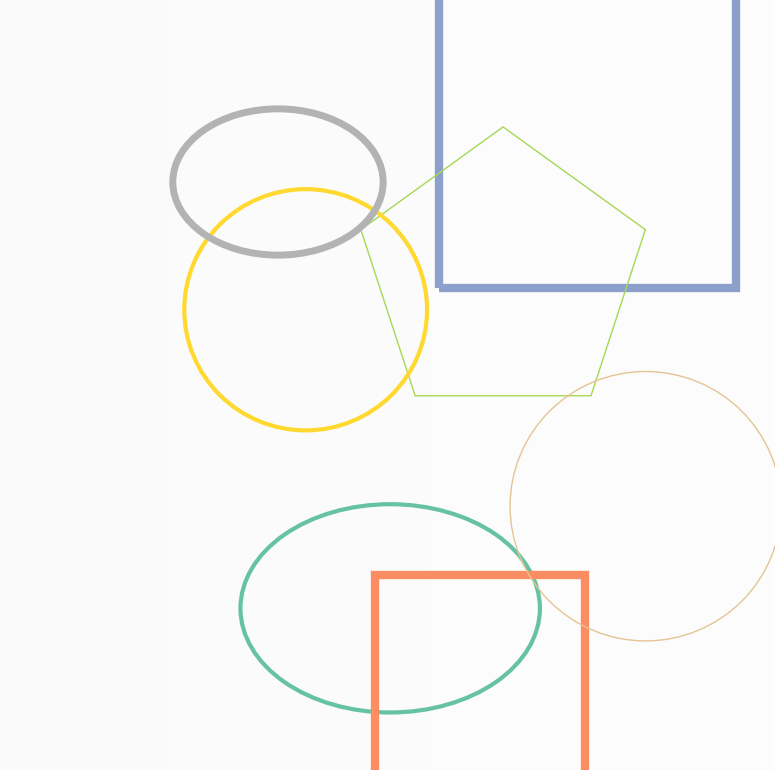[{"shape": "oval", "thickness": 1.5, "radius": 0.97, "center": [0.503, 0.21]}, {"shape": "square", "thickness": 3, "radius": 0.67, "center": [0.619, 0.118]}, {"shape": "square", "thickness": 3, "radius": 0.96, "center": [0.758, 0.818]}, {"shape": "pentagon", "thickness": 0.5, "radius": 0.96, "center": [0.649, 0.642]}, {"shape": "circle", "thickness": 1.5, "radius": 0.78, "center": [0.394, 0.598]}, {"shape": "circle", "thickness": 0.5, "radius": 0.87, "center": [0.833, 0.343]}, {"shape": "oval", "thickness": 2.5, "radius": 0.68, "center": [0.359, 0.764]}]